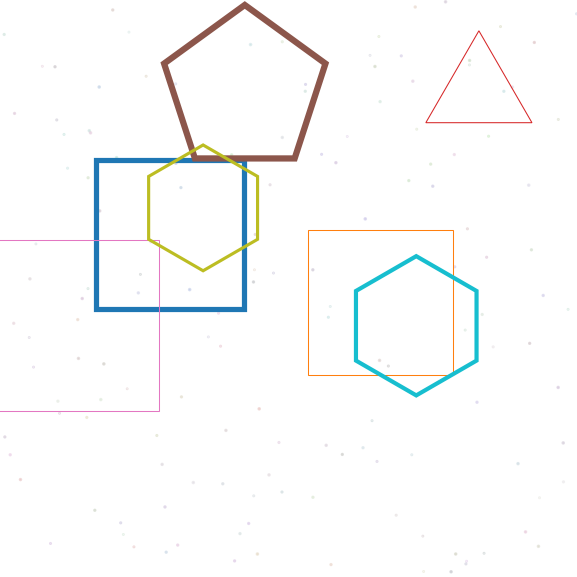[{"shape": "square", "thickness": 2.5, "radius": 0.64, "center": [0.294, 0.593]}, {"shape": "square", "thickness": 0.5, "radius": 0.63, "center": [0.659, 0.475]}, {"shape": "triangle", "thickness": 0.5, "radius": 0.53, "center": [0.829, 0.84]}, {"shape": "pentagon", "thickness": 3, "radius": 0.73, "center": [0.424, 0.844]}, {"shape": "square", "thickness": 0.5, "radius": 0.74, "center": [0.127, 0.435]}, {"shape": "hexagon", "thickness": 1.5, "radius": 0.54, "center": [0.352, 0.639]}, {"shape": "hexagon", "thickness": 2, "radius": 0.6, "center": [0.721, 0.435]}]